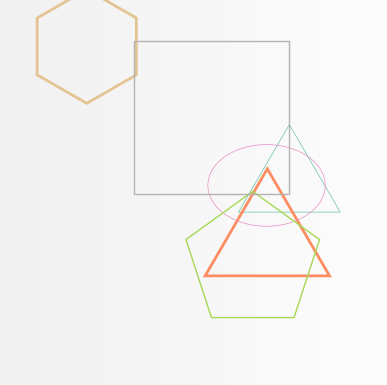[{"shape": "triangle", "thickness": 0.5, "radius": 0.76, "center": [0.747, 0.525]}, {"shape": "triangle", "thickness": 2, "radius": 0.93, "center": [0.69, 0.376]}, {"shape": "oval", "thickness": 0.5, "radius": 0.76, "center": [0.688, 0.518]}, {"shape": "pentagon", "thickness": 1, "radius": 0.91, "center": [0.652, 0.322]}, {"shape": "hexagon", "thickness": 2, "radius": 0.74, "center": [0.224, 0.879]}, {"shape": "square", "thickness": 1, "radius": 1.0, "center": [0.546, 0.695]}]